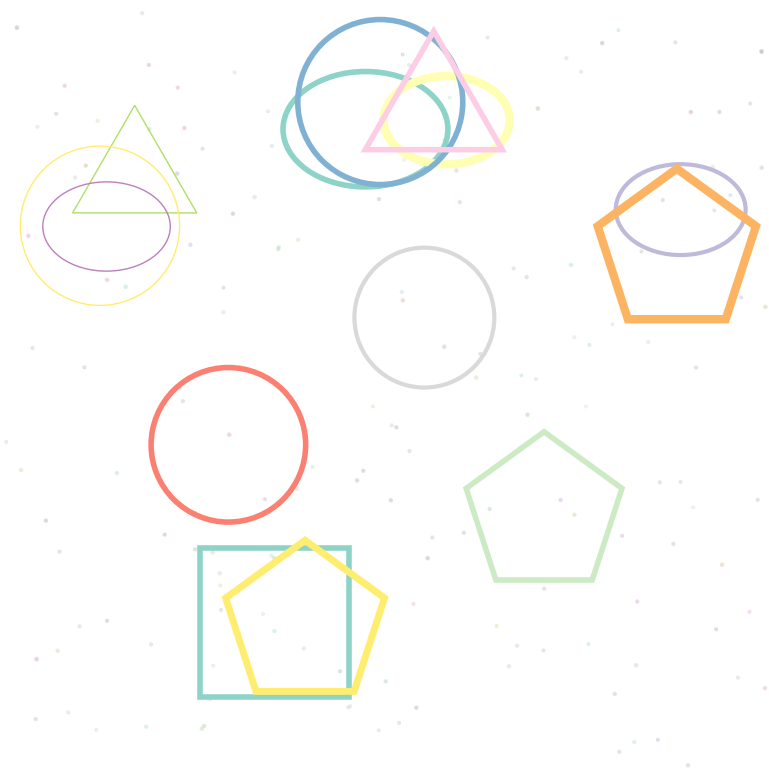[{"shape": "oval", "thickness": 2, "radius": 0.54, "center": [0.475, 0.832]}, {"shape": "square", "thickness": 2, "radius": 0.48, "center": [0.356, 0.192]}, {"shape": "oval", "thickness": 3, "radius": 0.41, "center": [0.58, 0.844]}, {"shape": "oval", "thickness": 1.5, "radius": 0.42, "center": [0.884, 0.728]}, {"shape": "circle", "thickness": 2, "radius": 0.5, "center": [0.297, 0.422]}, {"shape": "circle", "thickness": 2, "radius": 0.54, "center": [0.494, 0.867]}, {"shape": "pentagon", "thickness": 3, "radius": 0.54, "center": [0.879, 0.673]}, {"shape": "triangle", "thickness": 0.5, "radius": 0.47, "center": [0.175, 0.77]}, {"shape": "triangle", "thickness": 2, "radius": 0.51, "center": [0.563, 0.857]}, {"shape": "circle", "thickness": 1.5, "radius": 0.45, "center": [0.551, 0.588]}, {"shape": "oval", "thickness": 0.5, "radius": 0.41, "center": [0.138, 0.706]}, {"shape": "pentagon", "thickness": 2, "radius": 0.53, "center": [0.707, 0.333]}, {"shape": "circle", "thickness": 0.5, "radius": 0.52, "center": [0.13, 0.707]}, {"shape": "pentagon", "thickness": 2.5, "radius": 0.54, "center": [0.396, 0.19]}]